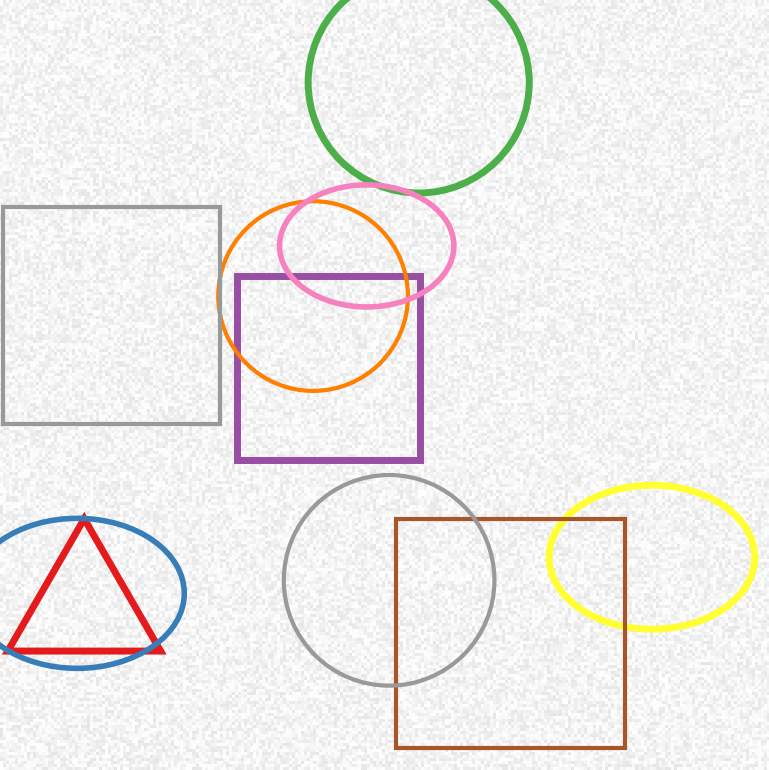[{"shape": "triangle", "thickness": 2.5, "radius": 0.57, "center": [0.109, 0.212]}, {"shape": "oval", "thickness": 2, "radius": 0.7, "center": [0.1, 0.229]}, {"shape": "circle", "thickness": 2.5, "radius": 0.72, "center": [0.544, 0.893]}, {"shape": "square", "thickness": 2.5, "radius": 0.6, "center": [0.427, 0.522]}, {"shape": "circle", "thickness": 1.5, "radius": 0.62, "center": [0.407, 0.616]}, {"shape": "oval", "thickness": 2.5, "radius": 0.67, "center": [0.847, 0.276]}, {"shape": "square", "thickness": 1.5, "radius": 0.74, "center": [0.663, 0.177]}, {"shape": "oval", "thickness": 2, "radius": 0.57, "center": [0.476, 0.681]}, {"shape": "circle", "thickness": 1.5, "radius": 0.68, "center": [0.505, 0.246]}, {"shape": "square", "thickness": 1.5, "radius": 0.7, "center": [0.145, 0.59]}]